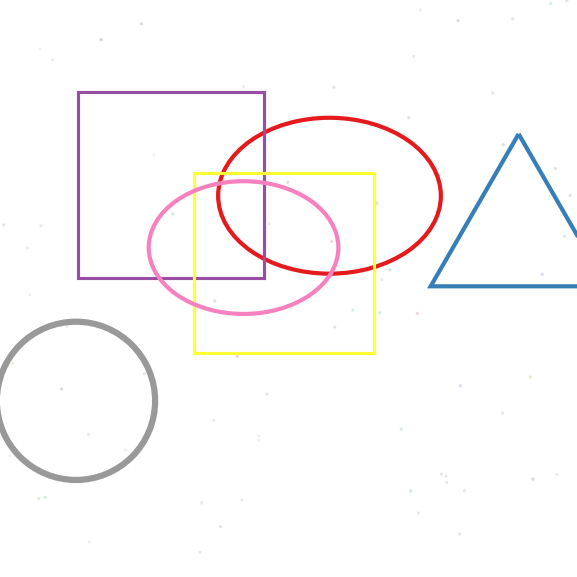[{"shape": "oval", "thickness": 2, "radius": 0.96, "center": [0.571, 0.66]}, {"shape": "triangle", "thickness": 2, "radius": 0.88, "center": [0.898, 0.591]}, {"shape": "square", "thickness": 1.5, "radius": 0.8, "center": [0.295, 0.678]}, {"shape": "square", "thickness": 1.5, "radius": 0.78, "center": [0.492, 0.544]}, {"shape": "oval", "thickness": 2, "radius": 0.82, "center": [0.422, 0.57]}, {"shape": "circle", "thickness": 3, "radius": 0.69, "center": [0.132, 0.305]}]